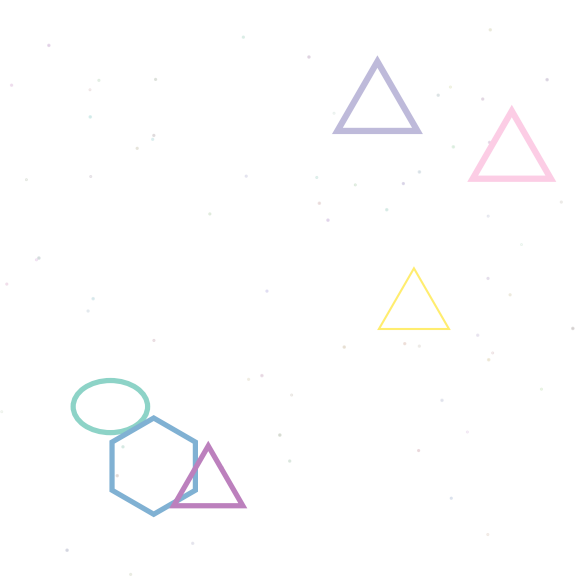[{"shape": "oval", "thickness": 2.5, "radius": 0.32, "center": [0.191, 0.295]}, {"shape": "triangle", "thickness": 3, "radius": 0.4, "center": [0.654, 0.812]}, {"shape": "hexagon", "thickness": 2.5, "radius": 0.42, "center": [0.266, 0.192]}, {"shape": "triangle", "thickness": 3, "radius": 0.39, "center": [0.886, 0.729]}, {"shape": "triangle", "thickness": 2.5, "radius": 0.35, "center": [0.361, 0.158]}, {"shape": "triangle", "thickness": 1, "radius": 0.35, "center": [0.717, 0.464]}]